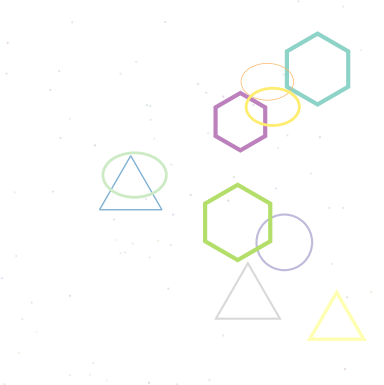[{"shape": "hexagon", "thickness": 3, "radius": 0.46, "center": [0.825, 0.821]}, {"shape": "triangle", "thickness": 2.5, "radius": 0.41, "center": [0.875, 0.159]}, {"shape": "circle", "thickness": 1.5, "radius": 0.36, "center": [0.738, 0.37]}, {"shape": "triangle", "thickness": 1, "radius": 0.47, "center": [0.339, 0.502]}, {"shape": "oval", "thickness": 0.5, "radius": 0.34, "center": [0.694, 0.788]}, {"shape": "hexagon", "thickness": 3, "radius": 0.49, "center": [0.617, 0.422]}, {"shape": "triangle", "thickness": 1.5, "radius": 0.48, "center": [0.644, 0.22]}, {"shape": "hexagon", "thickness": 3, "radius": 0.37, "center": [0.624, 0.684]}, {"shape": "oval", "thickness": 2, "radius": 0.41, "center": [0.35, 0.545]}, {"shape": "oval", "thickness": 2, "radius": 0.35, "center": [0.708, 0.722]}]